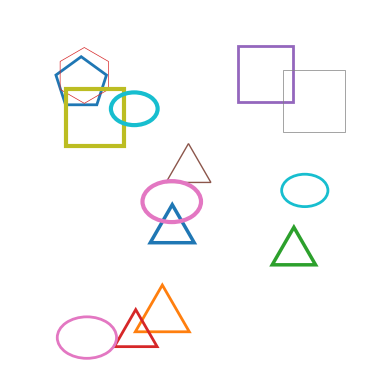[{"shape": "triangle", "thickness": 2.5, "radius": 0.33, "center": [0.447, 0.403]}, {"shape": "pentagon", "thickness": 2, "radius": 0.35, "center": [0.211, 0.784]}, {"shape": "triangle", "thickness": 2, "radius": 0.4, "center": [0.422, 0.179]}, {"shape": "triangle", "thickness": 2.5, "radius": 0.32, "center": [0.763, 0.345]}, {"shape": "triangle", "thickness": 2, "radius": 0.32, "center": [0.353, 0.132]}, {"shape": "hexagon", "thickness": 0.5, "radius": 0.36, "center": [0.219, 0.804]}, {"shape": "square", "thickness": 2, "radius": 0.36, "center": [0.689, 0.807]}, {"shape": "triangle", "thickness": 1, "radius": 0.34, "center": [0.49, 0.56]}, {"shape": "oval", "thickness": 2, "radius": 0.38, "center": [0.226, 0.123]}, {"shape": "oval", "thickness": 3, "radius": 0.38, "center": [0.446, 0.476]}, {"shape": "square", "thickness": 0.5, "radius": 0.4, "center": [0.815, 0.737]}, {"shape": "square", "thickness": 3, "radius": 0.37, "center": [0.247, 0.695]}, {"shape": "oval", "thickness": 3, "radius": 0.3, "center": [0.349, 0.718]}, {"shape": "oval", "thickness": 2, "radius": 0.3, "center": [0.792, 0.505]}]